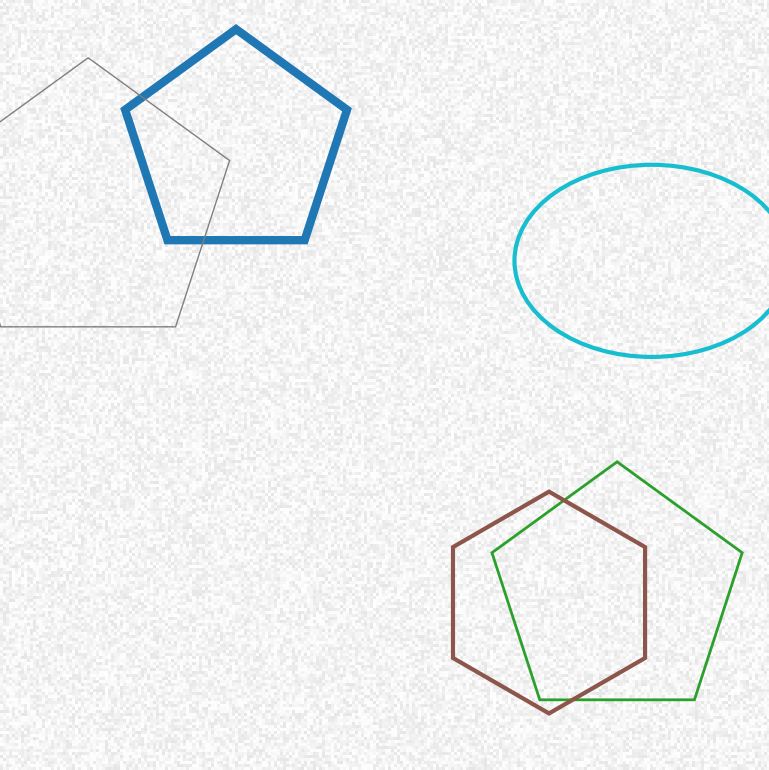[{"shape": "pentagon", "thickness": 3, "radius": 0.76, "center": [0.307, 0.811]}, {"shape": "pentagon", "thickness": 1, "radius": 0.85, "center": [0.801, 0.229]}, {"shape": "hexagon", "thickness": 1.5, "radius": 0.72, "center": [0.713, 0.217]}, {"shape": "pentagon", "thickness": 0.5, "radius": 0.97, "center": [0.114, 0.732]}, {"shape": "oval", "thickness": 1.5, "radius": 0.89, "center": [0.846, 0.661]}]